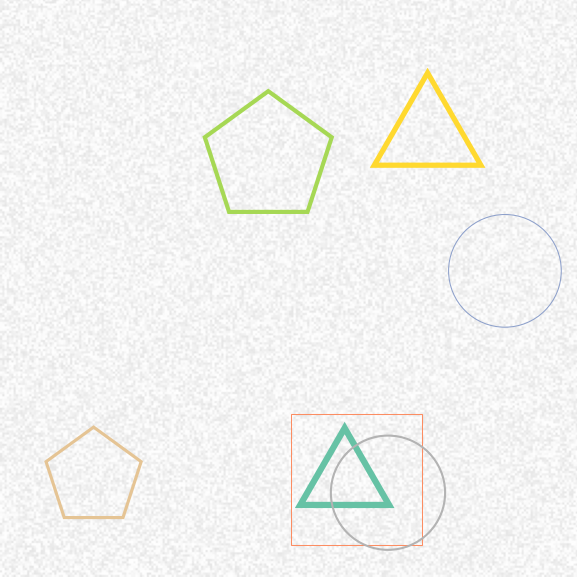[{"shape": "triangle", "thickness": 3, "radius": 0.44, "center": [0.597, 0.169]}, {"shape": "square", "thickness": 0.5, "radius": 0.57, "center": [0.618, 0.169]}, {"shape": "circle", "thickness": 0.5, "radius": 0.49, "center": [0.874, 0.53]}, {"shape": "pentagon", "thickness": 2, "radius": 0.58, "center": [0.465, 0.726]}, {"shape": "triangle", "thickness": 2.5, "radius": 0.53, "center": [0.74, 0.766]}, {"shape": "pentagon", "thickness": 1.5, "radius": 0.43, "center": [0.162, 0.173]}, {"shape": "circle", "thickness": 1, "radius": 0.49, "center": [0.672, 0.146]}]